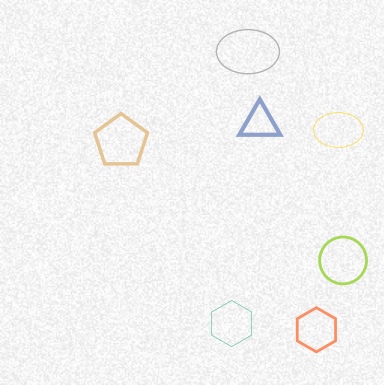[{"shape": "hexagon", "thickness": 0.5, "radius": 0.3, "center": [0.602, 0.16]}, {"shape": "hexagon", "thickness": 2, "radius": 0.29, "center": [0.822, 0.143]}, {"shape": "triangle", "thickness": 3, "radius": 0.31, "center": [0.675, 0.681]}, {"shape": "circle", "thickness": 2, "radius": 0.3, "center": [0.891, 0.324]}, {"shape": "oval", "thickness": 0.5, "radius": 0.32, "center": [0.879, 0.662]}, {"shape": "pentagon", "thickness": 2.5, "radius": 0.36, "center": [0.314, 0.633]}, {"shape": "oval", "thickness": 1, "radius": 0.41, "center": [0.644, 0.866]}]